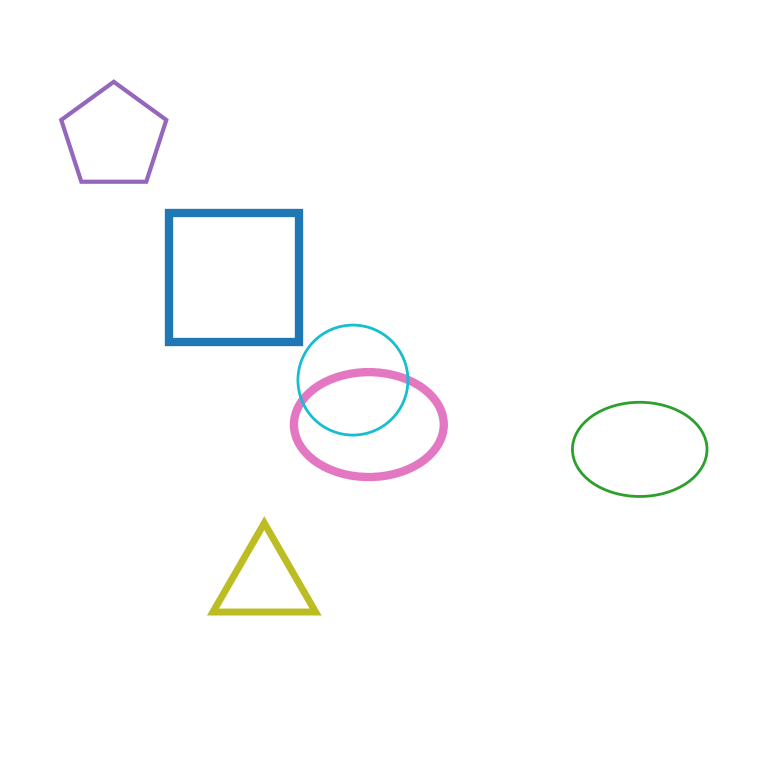[{"shape": "square", "thickness": 3, "radius": 0.42, "center": [0.304, 0.64]}, {"shape": "oval", "thickness": 1, "radius": 0.44, "center": [0.831, 0.416]}, {"shape": "pentagon", "thickness": 1.5, "radius": 0.36, "center": [0.148, 0.822]}, {"shape": "oval", "thickness": 3, "radius": 0.49, "center": [0.479, 0.449]}, {"shape": "triangle", "thickness": 2.5, "radius": 0.38, "center": [0.343, 0.244]}, {"shape": "circle", "thickness": 1, "radius": 0.36, "center": [0.458, 0.506]}]